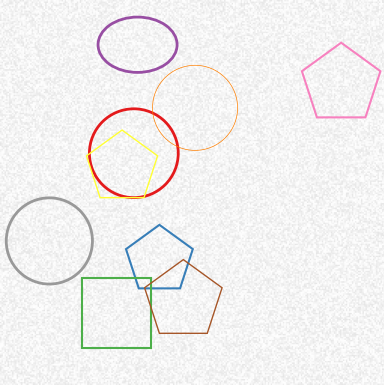[{"shape": "circle", "thickness": 2, "radius": 0.58, "center": [0.348, 0.602]}, {"shape": "pentagon", "thickness": 1.5, "radius": 0.46, "center": [0.414, 0.325]}, {"shape": "square", "thickness": 1.5, "radius": 0.45, "center": [0.303, 0.187]}, {"shape": "oval", "thickness": 2, "radius": 0.51, "center": [0.357, 0.884]}, {"shape": "circle", "thickness": 0.5, "radius": 0.55, "center": [0.507, 0.72]}, {"shape": "pentagon", "thickness": 1, "radius": 0.49, "center": [0.317, 0.565]}, {"shape": "pentagon", "thickness": 1, "radius": 0.53, "center": [0.476, 0.22]}, {"shape": "pentagon", "thickness": 1.5, "radius": 0.54, "center": [0.886, 0.782]}, {"shape": "circle", "thickness": 2, "radius": 0.56, "center": [0.128, 0.374]}]